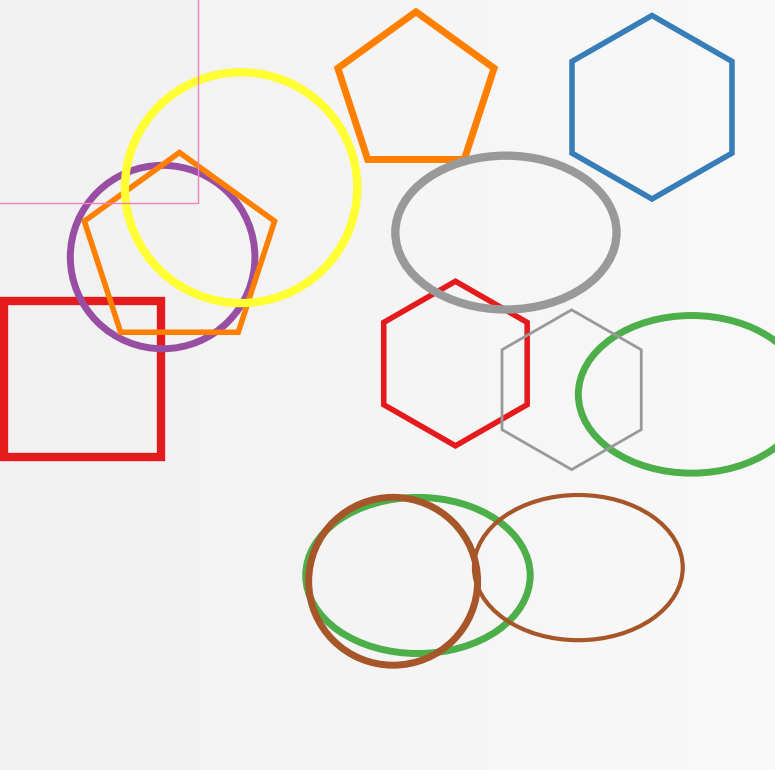[{"shape": "hexagon", "thickness": 2, "radius": 0.53, "center": [0.588, 0.528]}, {"shape": "square", "thickness": 3, "radius": 0.51, "center": [0.107, 0.507]}, {"shape": "hexagon", "thickness": 2, "radius": 0.6, "center": [0.841, 0.861]}, {"shape": "oval", "thickness": 2.5, "radius": 0.73, "center": [0.892, 0.488]}, {"shape": "oval", "thickness": 2.5, "radius": 0.72, "center": [0.539, 0.253]}, {"shape": "circle", "thickness": 2.5, "radius": 0.6, "center": [0.21, 0.666]}, {"shape": "pentagon", "thickness": 2.5, "radius": 0.53, "center": [0.537, 0.879]}, {"shape": "pentagon", "thickness": 2, "radius": 0.65, "center": [0.232, 0.673]}, {"shape": "circle", "thickness": 3, "radius": 0.75, "center": [0.311, 0.756]}, {"shape": "oval", "thickness": 1.5, "radius": 0.67, "center": [0.746, 0.263]}, {"shape": "circle", "thickness": 2.5, "radius": 0.54, "center": [0.507, 0.245]}, {"shape": "square", "thickness": 0.5, "radius": 0.74, "center": [0.108, 0.883]}, {"shape": "hexagon", "thickness": 1, "radius": 0.52, "center": [0.738, 0.494]}, {"shape": "oval", "thickness": 3, "radius": 0.71, "center": [0.653, 0.698]}]